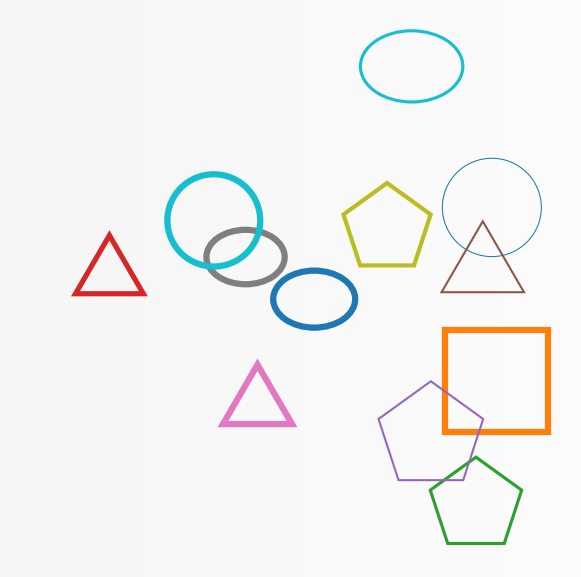[{"shape": "oval", "thickness": 3, "radius": 0.35, "center": [0.541, 0.481]}, {"shape": "circle", "thickness": 0.5, "radius": 0.43, "center": [0.846, 0.64]}, {"shape": "square", "thickness": 3, "radius": 0.44, "center": [0.854, 0.34]}, {"shape": "pentagon", "thickness": 1.5, "radius": 0.41, "center": [0.819, 0.125]}, {"shape": "triangle", "thickness": 2.5, "radius": 0.34, "center": [0.188, 0.524]}, {"shape": "pentagon", "thickness": 1, "radius": 0.47, "center": [0.741, 0.244]}, {"shape": "triangle", "thickness": 1, "radius": 0.41, "center": [0.831, 0.534]}, {"shape": "triangle", "thickness": 3, "radius": 0.34, "center": [0.443, 0.299]}, {"shape": "oval", "thickness": 3, "radius": 0.34, "center": [0.422, 0.554]}, {"shape": "pentagon", "thickness": 2, "radius": 0.39, "center": [0.666, 0.603]}, {"shape": "circle", "thickness": 3, "radius": 0.4, "center": [0.368, 0.618]}, {"shape": "oval", "thickness": 1.5, "radius": 0.44, "center": [0.708, 0.884]}]